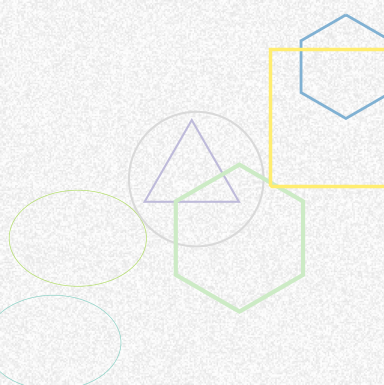[{"shape": "oval", "thickness": 0.5, "radius": 0.88, "center": [0.139, 0.11]}, {"shape": "triangle", "thickness": 1.5, "radius": 0.71, "center": [0.498, 0.547]}, {"shape": "hexagon", "thickness": 2, "radius": 0.67, "center": [0.899, 0.827]}, {"shape": "oval", "thickness": 0.5, "radius": 0.89, "center": [0.202, 0.381]}, {"shape": "circle", "thickness": 1.5, "radius": 0.87, "center": [0.51, 0.535]}, {"shape": "hexagon", "thickness": 3, "radius": 0.95, "center": [0.622, 0.382]}, {"shape": "square", "thickness": 2.5, "radius": 0.89, "center": [0.879, 0.695]}]